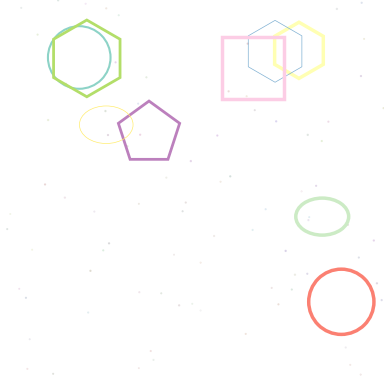[{"shape": "circle", "thickness": 1.5, "radius": 0.41, "center": [0.206, 0.851]}, {"shape": "hexagon", "thickness": 2.5, "radius": 0.36, "center": [0.777, 0.869]}, {"shape": "circle", "thickness": 2.5, "radius": 0.42, "center": [0.887, 0.216]}, {"shape": "hexagon", "thickness": 0.5, "radius": 0.4, "center": [0.714, 0.867]}, {"shape": "hexagon", "thickness": 2, "radius": 0.5, "center": [0.225, 0.848]}, {"shape": "square", "thickness": 2.5, "radius": 0.4, "center": [0.658, 0.823]}, {"shape": "pentagon", "thickness": 2, "radius": 0.42, "center": [0.387, 0.654]}, {"shape": "oval", "thickness": 2.5, "radius": 0.34, "center": [0.837, 0.437]}, {"shape": "oval", "thickness": 0.5, "radius": 0.35, "center": [0.276, 0.676]}]